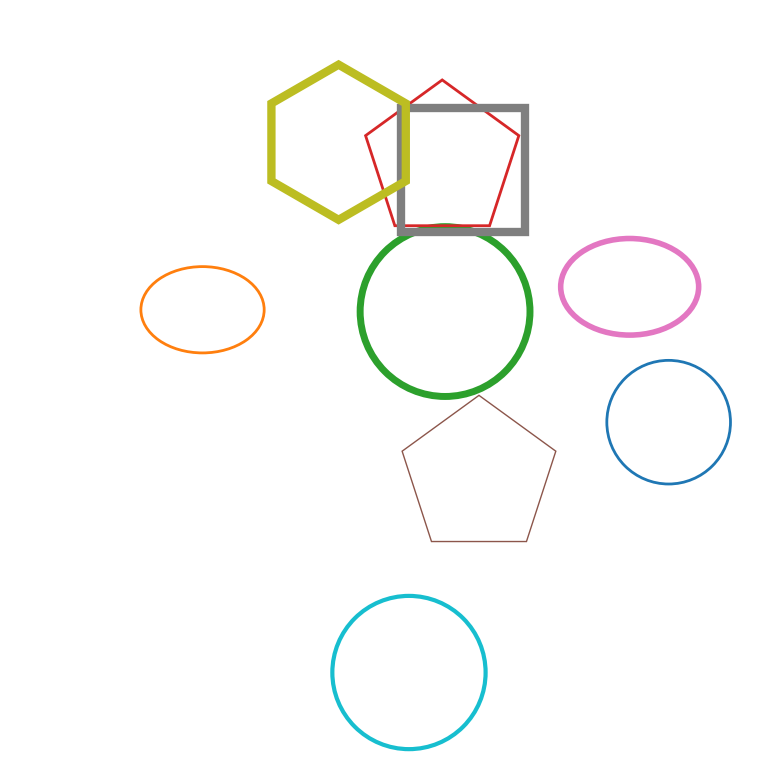[{"shape": "circle", "thickness": 1, "radius": 0.4, "center": [0.868, 0.452]}, {"shape": "oval", "thickness": 1, "radius": 0.4, "center": [0.263, 0.598]}, {"shape": "circle", "thickness": 2.5, "radius": 0.55, "center": [0.578, 0.595]}, {"shape": "pentagon", "thickness": 1, "radius": 0.52, "center": [0.574, 0.792]}, {"shape": "pentagon", "thickness": 0.5, "radius": 0.52, "center": [0.622, 0.382]}, {"shape": "oval", "thickness": 2, "radius": 0.45, "center": [0.818, 0.628]}, {"shape": "square", "thickness": 3, "radius": 0.4, "center": [0.601, 0.78]}, {"shape": "hexagon", "thickness": 3, "radius": 0.5, "center": [0.44, 0.815]}, {"shape": "circle", "thickness": 1.5, "radius": 0.5, "center": [0.531, 0.127]}]